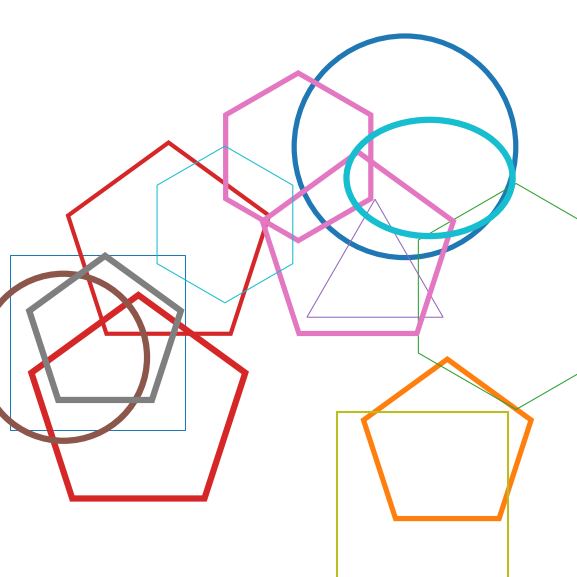[{"shape": "square", "thickness": 0.5, "radius": 0.76, "center": [0.169, 0.406]}, {"shape": "circle", "thickness": 2.5, "radius": 0.96, "center": [0.701, 0.745]}, {"shape": "pentagon", "thickness": 2.5, "radius": 0.76, "center": [0.775, 0.225]}, {"shape": "hexagon", "thickness": 0.5, "radius": 0.98, "center": [0.894, 0.486]}, {"shape": "pentagon", "thickness": 3, "radius": 0.97, "center": [0.24, 0.293]}, {"shape": "pentagon", "thickness": 2, "radius": 0.92, "center": [0.292, 0.569]}, {"shape": "triangle", "thickness": 0.5, "radius": 0.68, "center": [0.649, 0.518]}, {"shape": "circle", "thickness": 3, "radius": 0.72, "center": [0.11, 0.381]}, {"shape": "pentagon", "thickness": 2.5, "radius": 0.87, "center": [0.62, 0.562]}, {"shape": "hexagon", "thickness": 2.5, "radius": 0.73, "center": [0.516, 0.728]}, {"shape": "pentagon", "thickness": 3, "radius": 0.69, "center": [0.182, 0.418]}, {"shape": "square", "thickness": 1, "radius": 0.74, "center": [0.731, 0.138]}, {"shape": "hexagon", "thickness": 0.5, "radius": 0.68, "center": [0.39, 0.611]}, {"shape": "oval", "thickness": 3, "radius": 0.72, "center": [0.744, 0.691]}]